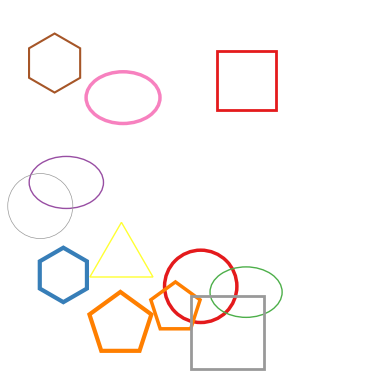[{"shape": "circle", "thickness": 2.5, "radius": 0.47, "center": [0.521, 0.256]}, {"shape": "square", "thickness": 2, "radius": 0.38, "center": [0.64, 0.791]}, {"shape": "hexagon", "thickness": 3, "radius": 0.35, "center": [0.165, 0.286]}, {"shape": "oval", "thickness": 1, "radius": 0.47, "center": [0.639, 0.241]}, {"shape": "oval", "thickness": 1, "radius": 0.48, "center": [0.172, 0.526]}, {"shape": "pentagon", "thickness": 3, "radius": 0.42, "center": [0.313, 0.157]}, {"shape": "pentagon", "thickness": 2.5, "radius": 0.34, "center": [0.456, 0.2]}, {"shape": "triangle", "thickness": 1, "radius": 0.47, "center": [0.315, 0.328]}, {"shape": "hexagon", "thickness": 1.5, "radius": 0.38, "center": [0.142, 0.836]}, {"shape": "oval", "thickness": 2.5, "radius": 0.48, "center": [0.32, 0.746]}, {"shape": "circle", "thickness": 0.5, "radius": 0.42, "center": [0.105, 0.465]}, {"shape": "square", "thickness": 2, "radius": 0.48, "center": [0.59, 0.137]}]